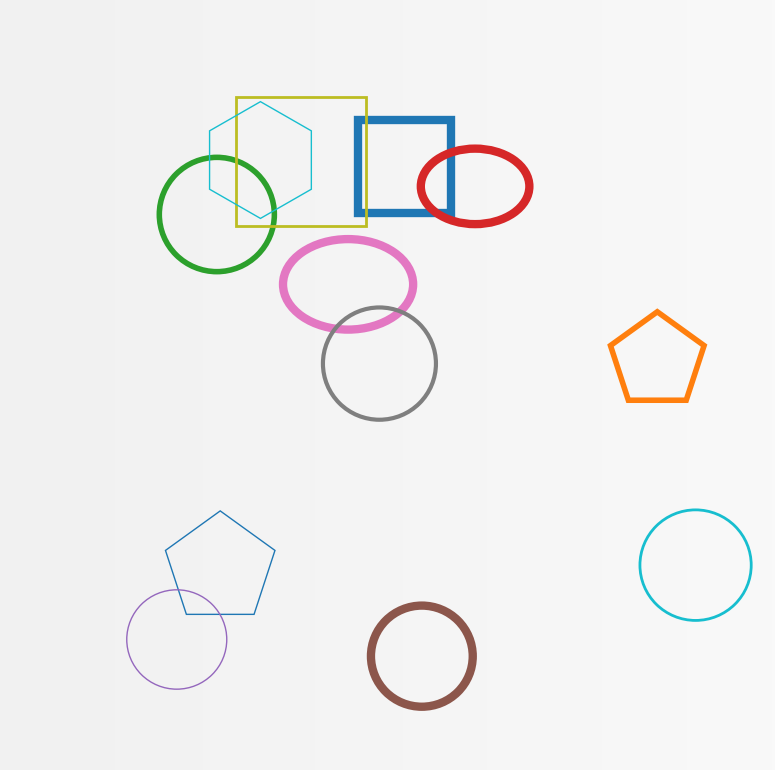[{"shape": "pentagon", "thickness": 0.5, "radius": 0.37, "center": [0.284, 0.262]}, {"shape": "square", "thickness": 3, "radius": 0.3, "center": [0.522, 0.784]}, {"shape": "pentagon", "thickness": 2, "radius": 0.32, "center": [0.848, 0.532]}, {"shape": "circle", "thickness": 2, "radius": 0.37, "center": [0.28, 0.721]}, {"shape": "oval", "thickness": 3, "radius": 0.35, "center": [0.613, 0.758]}, {"shape": "circle", "thickness": 0.5, "radius": 0.32, "center": [0.228, 0.169]}, {"shape": "circle", "thickness": 3, "radius": 0.33, "center": [0.544, 0.148]}, {"shape": "oval", "thickness": 3, "radius": 0.42, "center": [0.449, 0.631]}, {"shape": "circle", "thickness": 1.5, "radius": 0.36, "center": [0.49, 0.528]}, {"shape": "square", "thickness": 1, "radius": 0.42, "center": [0.388, 0.791]}, {"shape": "circle", "thickness": 1, "radius": 0.36, "center": [0.898, 0.266]}, {"shape": "hexagon", "thickness": 0.5, "radius": 0.38, "center": [0.336, 0.792]}]